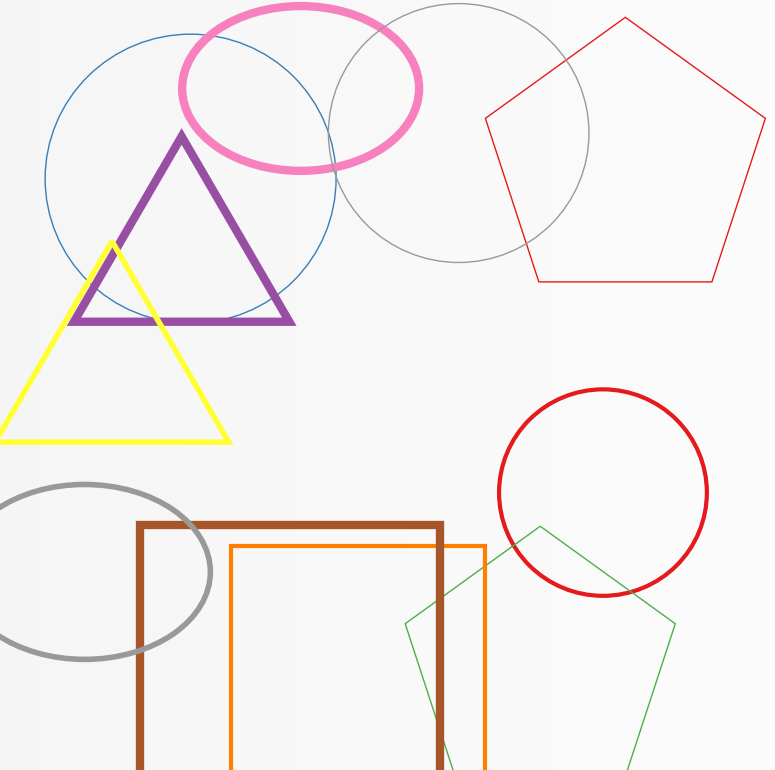[{"shape": "pentagon", "thickness": 0.5, "radius": 0.95, "center": [0.807, 0.788]}, {"shape": "circle", "thickness": 1.5, "radius": 0.67, "center": [0.778, 0.36]}, {"shape": "circle", "thickness": 0.5, "radius": 0.94, "center": [0.246, 0.768]}, {"shape": "pentagon", "thickness": 0.5, "radius": 0.92, "center": [0.697, 0.133]}, {"shape": "triangle", "thickness": 3, "radius": 0.8, "center": [0.234, 0.662]}, {"shape": "square", "thickness": 1.5, "radius": 0.82, "center": [0.462, 0.127]}, {"shape": "triangle", "thickness": 2, "radius": 0.87, "center": [0.144, 0.513]}, {"shape": "square", "thickness": 3, "radius": 0.97, "center": [0.374, 0.124]}, {"shape": "oval", "thickness": 3, "radius": 0.76, "center": [0.388, 0.885]}, {"shape": "oval", "thickness": 2, "radius": 0.81, "center": [0.109, 0.257]}, {"shape": "circle", "thickness": 0.5, "radius": 0.84, "center": [0.592, 0.827]}]